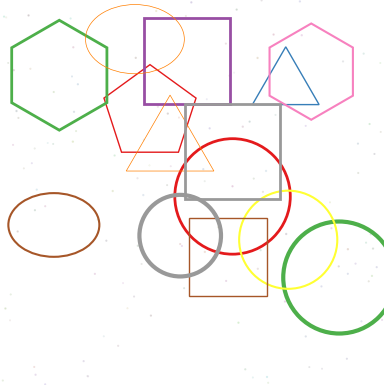[{"shape": "pentagon", "thickness": 1, "radius": 0.63, "center": [0.39, 0.706]}, {"shape": "circle", "thickness": 2, "radius": 0.75, "center": [0.604, 0.49]}, {"shape": "triangle", "thickness": 1, "radius": 0.5, "center": [0.742, 0.778]}, {"shape": "circle", "thickness": 3, "radius": 0.73, "center": [0.881, 0.279]}, {"shape": "hexagon", "thickness": 2, "radius": 0.71, "center": [0.154, 0.805]}, {"shape": "square", "thickness": 2, "radius": 0.56, "center": [0.486, 0.842]}, {"shape": "oval", "thickness": 0.5, "radius": 0.64, "center": [0.35, 0.898]}, {"shape": "triangle", "thickness": 0.5, "radius": 0.66, "center": [0.442, 0.622]}, {"shape": "circle", "thickness": 1.5, "radius": 0.64, "center": [0.749, 0.377]}, {"shape": "oval", "thickness": 1.5, "radius": 0.59, "center": [0.14, 0.416]}, {"shape": "square", "thickness": 1, "radius": 0.51, "center": [0.592, 0.332]}, {"shape": "hexagon", "thickness": 1.5, "radius": 0.63, "center": [0.808, 0.814]}, {"shape": "square", "thickness": 2, "radius": 0.62, "center": [0.604, 0.607]}, {"shape": "circle", "thickness": 3, "radius": 0.53, "center": [0.468, 0.388]}]